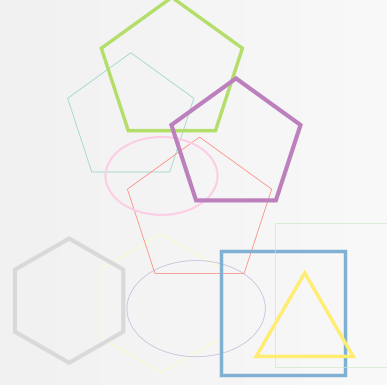[{"shape": "pentagon", "thickness": 0.5, "radius": 0.86, "center": [0.337, 0.692]}, {"shape": "hexagon", "thickness": 0.5, "radius": 0.9, "center": [0.416, 0.212]}, {"shape": "oval", "thickness": 0.5, "radius": 0.89, "center": [0.506, 0.198]}, {"shape": "pentagon", "thickness": 0.5, "radius": 0.98, "center": [0.515, 0.448]}, {"shape": "square", "thickness": 2.5, "radius": 0.8, "center": [0.731, 0.187]}, {"shape": "pentagon", "thickness": 2.5, "radius": 0.96, "center": [0.444, 0.815]}, {"shape": "oval", "thickness": 1.5, "radius": 0.72, "center": [0.417, 0.543]}, {"shape": "hexagon", "thickness": 3, "radius": 0.81, "center": [0.178, 0.219]}, {"shape": "pentagon", "thickness": 3, "radius": 0.88, "center": [0.609, 0.621]}, {"shape": "square", "thickness": 0.5, "radius": 0.93, "center": [0.897, 0.235]}, {"shape": "triangle", "thickness": 2.5, "radius": 0.72, "center": [0.786, 0.146]}]